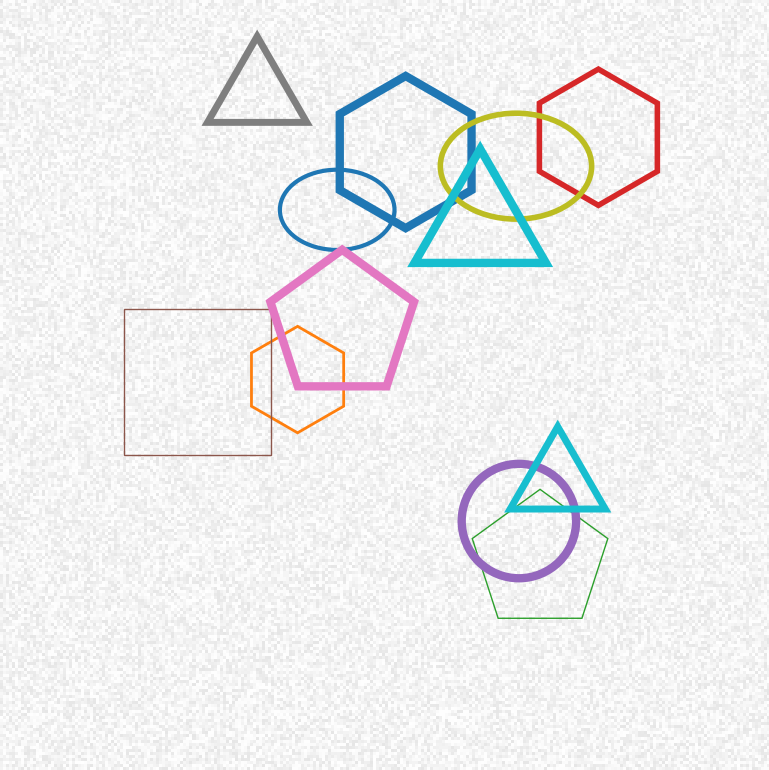[{"shape": "hexagon", "thickness": 3, "radius": 0.49, "center": [0.527, 0.803]}, {"shape": "oval", "thickness": 1.5, "radius": 0.37, "center": [0.438, 0.727]}, {"shape": "hexagon", "thickness": 1, "radius": 0.35, "center": [0.386, 0.507]}, {"shape": "pentagon", "thickness": 0.5, "radius": 0.46, "center": [0.701, 0.272]}, {"shape": "hexagon", "thickness": 2, "radius": 0.44, "center": [0.777, 0.822]}, {"shape": "circle", "thickness": 3, "radius": 0.37, "center": [0.674, 0.323]}, {"shape": "square", "thickness": 0.5, "radius": 0.48, "center": [0.256, 0.504]}, {"shape": "pentagon", "thickness": 3, "radius": 0.49, "center": [0.444, 0.578]}, {"shape": "triangle", "thickness": 2.5, "radius": 0.37, "center": [0.334, 0.878]}, {"shape": "oval", "thickness": 2, "radius": 0.49, "center": [0.67, 0.784]}, {"shape": "triangle", "thickness": 3, "radius": 0.49, "center": [0.624, 0.708]}, {"shape": "triangle", "thickness": 2.5, "radius": 0.36, "center": [0.724, 0.375]}]